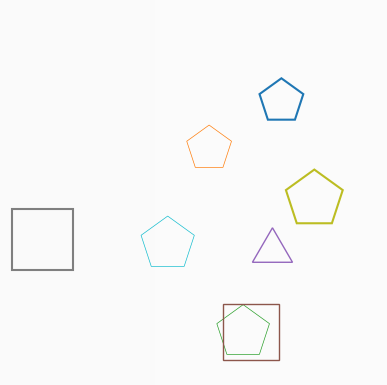[{"shape": "pentagon", "thickness": 1.5, "radius": 0.3, "center": [0.726, 0.737]}, {"shape": "pentagon", "thickness": 0.5, "radius": 0.3, "center": [0.54, 0.614]}, {"shape": "pentagon", "thickness": 0.5, "radius": 0.36, "center": [0.627, 0.137]}, {"shape": "triangle", "thickness": 1, "radius": 0.3, "center": [0.703, 0.349]}, {"shape": "square", "thickness": 1, "radius": 0.37, "center": [0.647, 0.139]}, {"shape": "square", "thickness": 1.5, "radius": 0.4, "center": [0.11, 0.377]}, {"shape": "pentagon", "thickness": 1.5, "radius": 0.39, "center": [0.811, 0.482]}, {"shape": "pentagon", "thickness": 0.5, "radius": 0.36, "center": [0.433, 0.367]}]